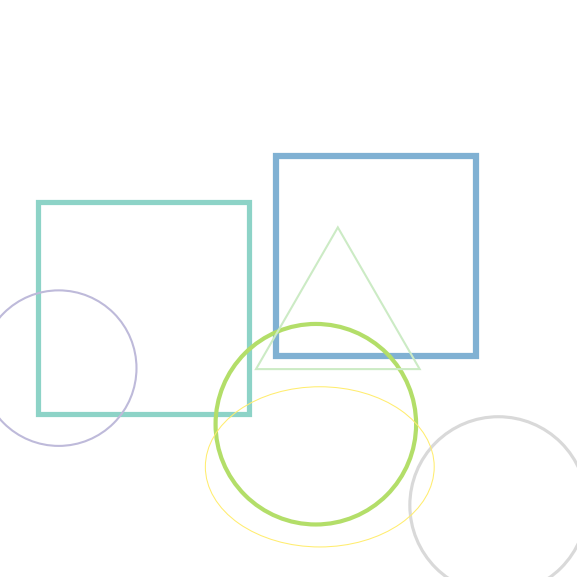[{"shape": "square", "thickness": 2.5, "radius": 0.92, "center": [0.249, 0.466]}, {"shape": "circle", "thickness": 1, "radius": 0.67, "center": [0.102, 0.362]}, {"shape": "square", "thickness": 3, "radius": 0.87, "center": [0.651, 0.556]}, {"shape": "circle", "thickness": 2, "radius": 0.87, "center": [0.547, 0.265]}, {"shape": "circle", "thickness": 1.5, "radius": 0.77, "center": [0.863, 0.124]}, {"shape": "triangle", "thickness": 1, "radius": 0.82, "center": [0.585, 0.442]}, {"shape": "oval", "thickness": 0.5, "radius": 0.99, "center": [0.554, 0.191]}]